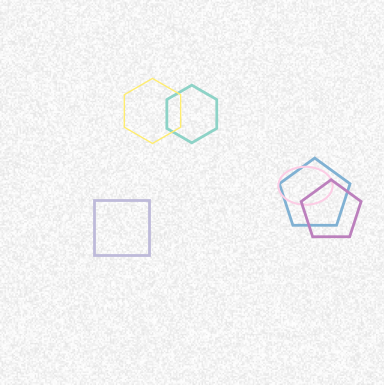[{"shape": "hexagon", "thickness": 2, "radius": 0.37, "center": [0.498, 0.704]}, {"shape": "square", "thickness": 2, "radius": 0.35, "center": [0.315, 0.409]}, {"shape": "pentagon", "thickness": 2, "radius": 0.48, "center": [0.817, 0.493]}, {"shape": "oval", "thickness": 1.5, "radius": 0.35, "center": [0.793, 0.518]}, {"shape": "pentagon", "thickness": 2, "radius": 0.41, "center": [0.86, 0.451]}, {"shape": "hexagon", "thickness": 1, "radius": 0.42, "center": [0.396, 0.712]}]